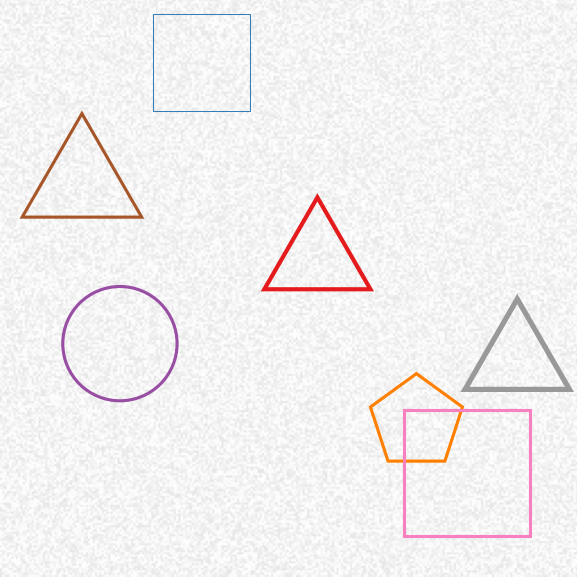[{"shape": "triangle", "thickness": 2, "radius": 0.53, "center": [0.55, 0.551]}, {"shape": "square", "thickness": 0.5, "radius": 0.42, "center": [0.349, 0.891]}, {"shape": "circle", "thickness": 1.5, "radius": 0.49, "center": [0.208, 0.404]}, {"shape": "pentagon", "thickness": 1.5, "radius": 0.42, "center": [0.721, 0.268]}, {"shape": "triangle", "thickness": 1.5, "radius": 0.6, "center": [0.142, 0.683]}, {"shape": "square", "thickness": 1.5, "radius": 0.55, "center": [0.808, 0.179]}, {"shape": "triangle", "thickness": 2.5, "radius": 0.52, "center": [0.896, 0.377]}]